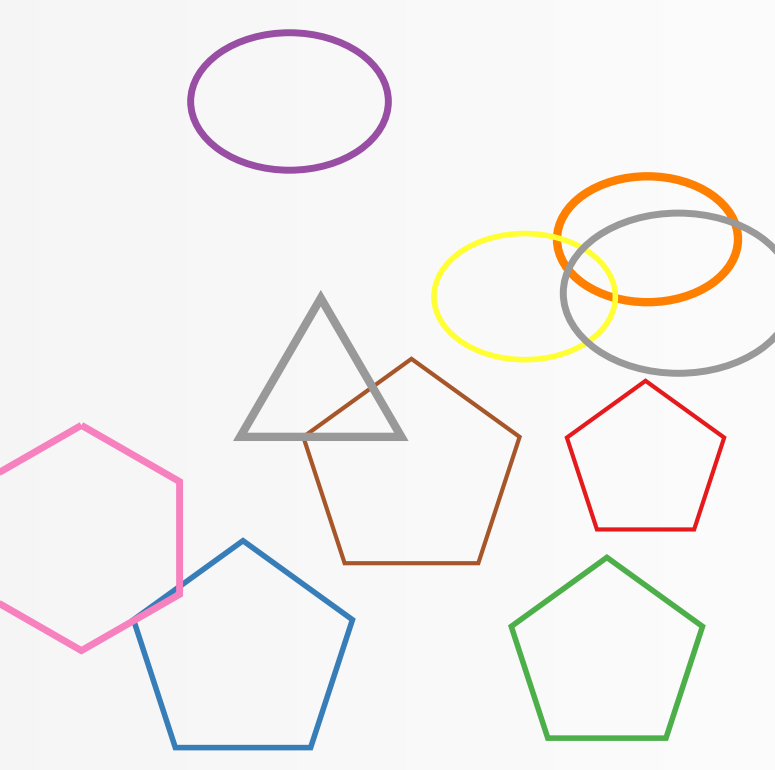[{"shape": "pentagon", "thickness": 1.5, "radius": 0.53, "center": [0.833, 0.399]}, {"shape": "pentagon", "thickness": 2, "radius": 0.74, "center": [0.314, 0.149]}, {"shape": "pentagon", "thickness": 2, "radius": 0.65, "center": [0.783, 0.146]}, {"shape": "oval", "thickness": 2.5, "radius": 0.64, "center": [0.374, 0.868]}, {"shape": "oval", "thickness": 3, "radius": 0.58, "center": [0.836, 0.689]}, {"shape": "oval", "thickness": 2, "radius": 0.59, "center": [0.677, 0.615]}, {"shape": "pentagon", "thickness": 1.5, "radius": 0.73, "center": [0.531, 0.387]}, {"shape": "hexagon", "thickness": 2.5, "radius": 0.73, "center": [0.105, 0.301]}, {"shape": "triangle", "thickness": 3, "radius": 0.6, "center": [0.414, 0.493]}, {"shape": "oval", "thickness": 2.5, "radius": 0.74, "center": [0.875, 0.619]}]